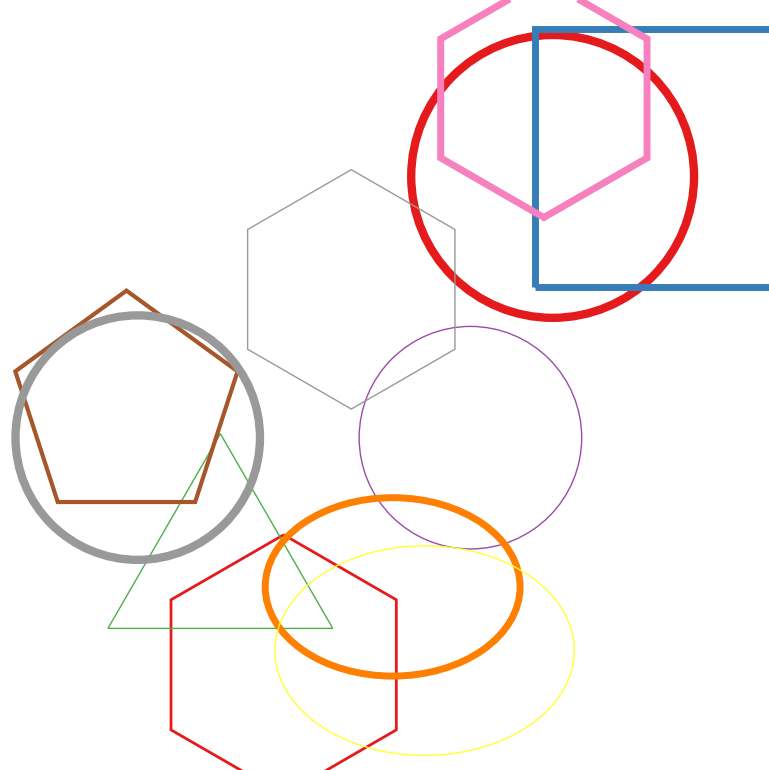[{"shape": "circle", "thickness": 3, "radius": 0.92, "center": [0.718, 0.771]}, {"shape": "hexagon", "thickness": 1, "radius": 0.84, "center": [0.368, 0.137]}, {"shape": "square", "thickness": 2.5, "radius": 0.84, "center": [0.863, 0.794]}, {"shape": "triangle", "thickness": 0.5, "radius": 0.84, "center": [0.286, 0.268]}, {"shape": "circle", "thickness": 0.5, "radius": 0.72, "center": [0.611, 0.432]}, {"shape": "oval", "thickness": 2.5, "radius": 0.83, "center": [0.51, 0.238]}, {"shape": "oval", "thickness": 0.5, "radius": 0.97, "center": [0.551, 0.155]}, {"shape": "pentagon", "thickness": 1.5, "radius": 0.76, "center": [0.164, 0.471]}, {"shape": "hexagon", "thickness": 2.5, "radius": 0.77, "center": [0.706, 0.872]}, {"shape": "circle", "thickness": 3, "radius": 0.79, "center": [0.179, 0.432]}, {"shape": "hexagon", "thickness": 0.5, "radius": 0.78, "center": [0.456, 0.624]}]